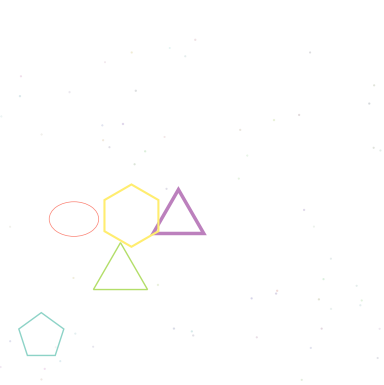[{"shape": "pentagon", "thickness": 1, "radius": 0.31, "center": [0.107, 0.126]}, {"shape": "oval", "thickness": 0.5, "radius": 0.32, "center": [0.192, 0.431]}, {"shape": "triangle", "thickness": 1, "radius": 0.41, "center": [0.313, 0.289]}, {"shape": "triangle", "thickness": 2.5, "radius": 0.38, "center": [0.463, 0.432]}, {"shape": "hexagon", "thickness": 1.5, "radius": 0.4, "center": [0.341, 0.44]}]